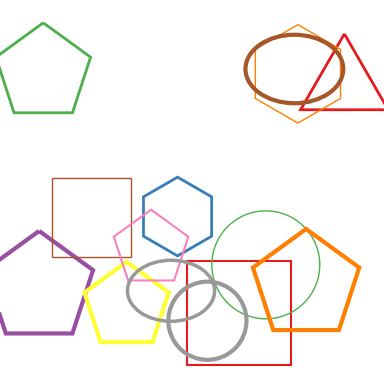[{"shape": "square", "thickness": 1.5, "radius": 0.67, "center": [0.622, 0.186]}, {"shape": "triangle", "thickness": 2, "radius": 0.66, "center": [0.894, 0.781]}, {"shape": "hexagon", "thickness": 2, "radius": 0.51, "center": [0.461, 0.438]}, {"shape": "pentagon", "thickness": 2, "radius": 0.65, "center": [0.112, 0.812]}, {"shape": "circle", "thickness": 1, "radius": 0.7, "center": [0.69, 0.312]}, {"shape": "pentagon", "thickness": 3, "radius": 0.74, "center": [0.102, 0.253]}, {"shape": "hexagon", "thickness": 1, "radius": 0.64, "center": [0.774, 0.808]}, {"shape": "pentagon", "thickness": 3, "radius": 0.73, "center": [0.795, 0.26]}, {"shape": "pentagon", "thickness": 3, "radius": 0.57, "center": [0.329, 0.205]}, {"shape": "oval", "thickness": 3, "radius": 0.64, "center": [0.765, 0.821]}, {"shape": "square", "thickness": 1, "radius": 0.51, "center": [0.237, 0.436]}, {"shape": "pentagon", "thickness": 1.5, "radius": 0.51, "center": [0.392, 0.354]}, {"shape": "oval", "thickness": 2.5, "radius": 0.57, "center": [0.444, 0.245]}, {"shape": "circle", "thickness": 3, "radius": 0.51, "center": [0.539, 0.167]}]